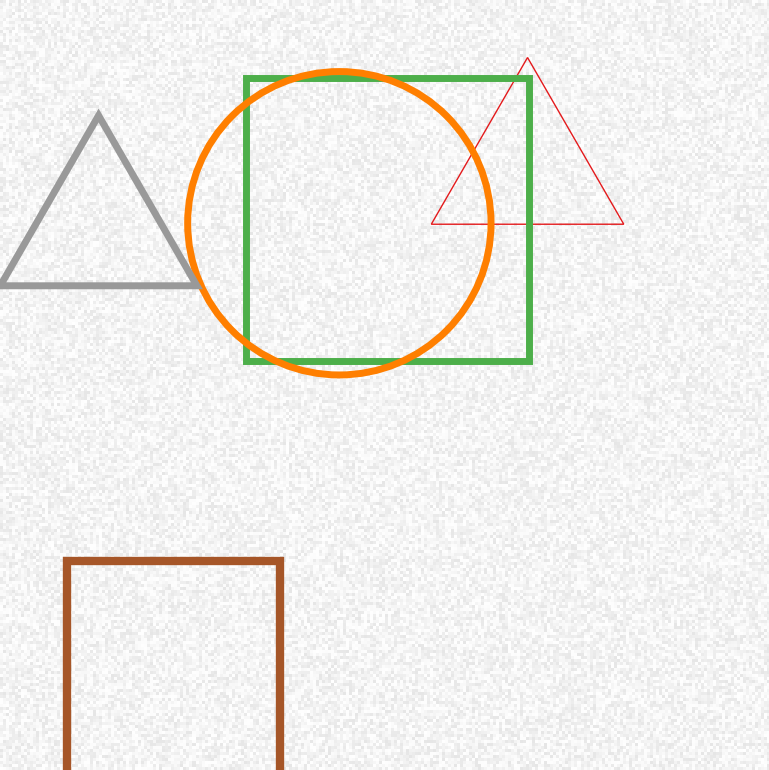[{"shape": "triangle", "thickness": 0.5, "radius": 0.72, "center": [0.685, 0.781]}, {"shape": "square", "thickness": 2.5, "radius": 0.92, "center": [0.503, 0.715]}, {"shape": "circle", "thickness": 2.5, "radius": 0.99, "center": [0.441, 0.71]}, {"shape": "square", "thickness": 3, "radius": 0.69, "center": [0.226, 0.133]}, {"shape": "triangle", "thickness": 2.5, "radius": 0.74, "center": [0.128, 0.703]}]